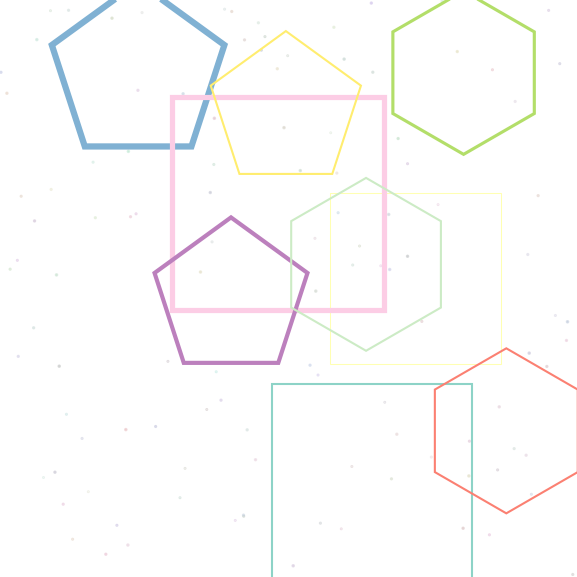[{"shape": "square", "thickness": 1, "radius": 0.87, "center": [0.644, 0.161]}, {"shape": "square", "thickness": 0.5, "radius": 0.74, "center": [0.72, 0.517]}, {"shape": "hexagon", "thickness": 1, "radius": 0.71, "center": [0.877, 0.253]}, {"shape": "pentagon", "thickness": 3, "radius": 0.79, "center": [0.239, 0.873]}, {"shape": "hexagon", "thickness": 1.5, "radius": 0.71, "center": [0.803, 0.873]}, {"shape": "square", "thickness": 2.5, "radius": 0.92, "center": [0.482, 0.647]}, {"shape": "pentagon", "thickness": 2, "radius": 0.7, "center": [0.4, 0.483]}, {"shape": "hexagon", "thickness": 1, "radius": 0.75, "center": [0.634, 0.541]}, {"shape": "pentagon", "thickness": 1, "radius": 0.68, "center": [0.495, 0.809]}]